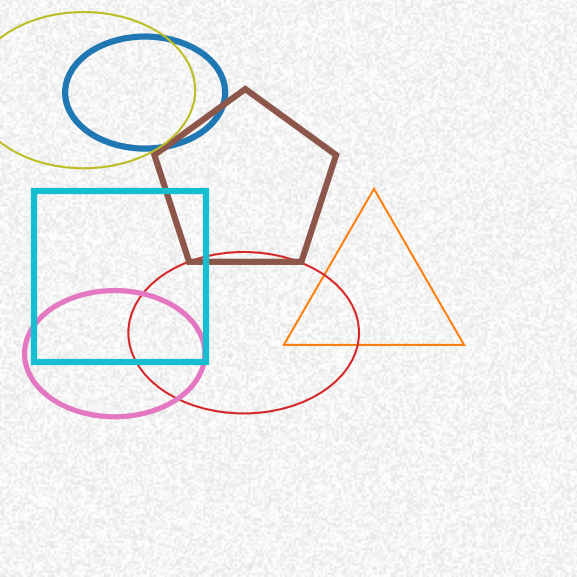[{"shape": "oval", "thickness": 3, "radius": 0.69, "center": [0.251, 0.839]}, {"shape": "triangle", "thickness": 1, "radius": 0.9, "center": [0.648, 0.492]}, {"shape": "oval", "thickness": 1, "radius": 1.0, "center": [0.422, 0.423]}, {"shape": "pentagon", "thickness": 3, "radius": 0.83, "center": [0.425, 0.68]}, {"shape": "oval", "thickness": 2.5, "radius": 0.78, "center": [0.199, 0.387]}, {"shape": "oval", "thickness": 1, "radius": 0.97, "center": [0.145, 0.843]}, {"shape": "square", "thickness": 3, "radius": 0.74, "center": [0.208, 0.52]}]